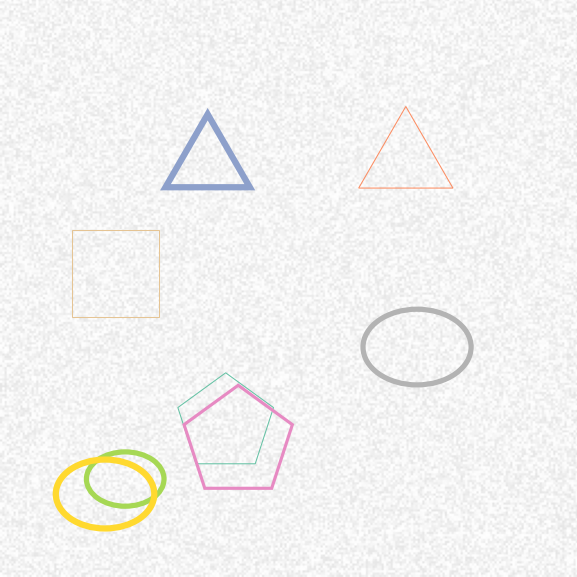[{"shape": "pentagon", "thickness": 0.5, "radius": 0.44, "center": [0.391, 0.266]}, {"shape": "triangle", "thickness": 0.5, "radius": 0.47, "center": [0.703, 0.721]}, {"shape": "triangle", "thickness": 3, "radius": 0.42, "center": [0.36, 0.717]}, {"shape": "pentagon", "thickness": 1.5, "radius": 0.49, "center": [0.413, 0.233]}, {"shape": "oval", "thickness": 2.5, "radius": 0.34, "center": [0.217, 0.17]}, {"shape": "oval", "thickness": 3, "radius": 0.43, "center": [0.182, 0.144]}, {"shape": "square", "thickness": 0.5, "radius": 0.37, "center": [0.2, 0.526]}, {"shape": "oval", "thickness": 2.5, "radius": 0.47, "center": [0.722, 0.398]}]